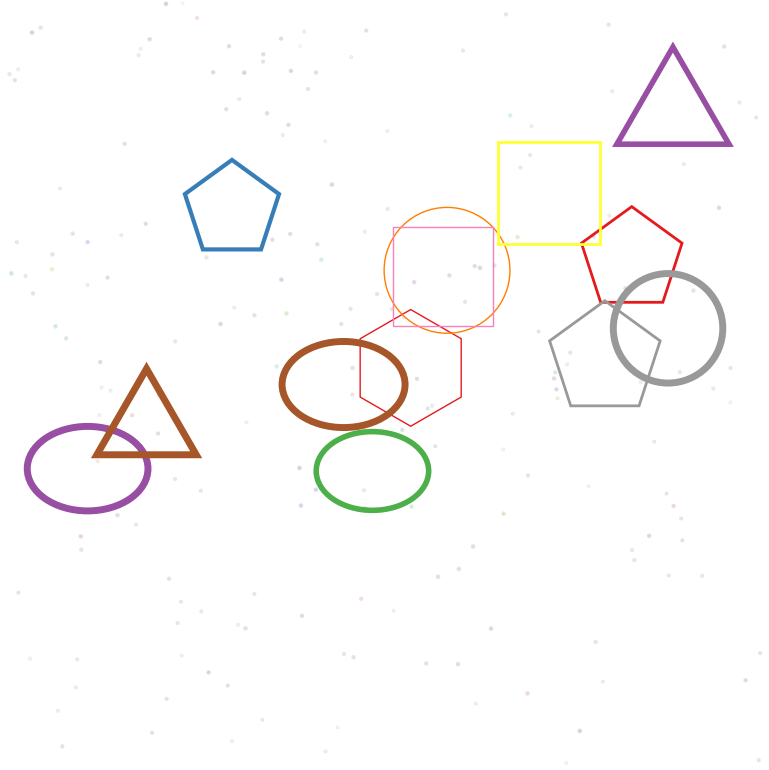[{"shape": "pentagon", "thickness": 1, "radius": 0.34, "center": [0.82, 0.663]}, {"shape": "hexagon", "thickness": 0.5, "radius": 0.38, "center": [0.533, 0.522]}, {"shape": "pentagon", "thickness": 1.5, "radius": 0.32, "center": [0.301, 0.728]}, {"shape": "oval", "thickness": 2, "radius": 0.37, "center": [0.484, 0.388]}, {"shape": "oval", "thickness": 2.5, "radius": 0.39, "center": [0.114, 0.391]}, {"shape": "triangle", "thickness": 2, "radius": 0.42, "center": [0.874, 0.855]}, {"shape": "circle", "thickness": 0.5, "radius": 0.41, "center": [0.581, 0.649]}, {"shape": "square", "thickness": 1, "radius": 0.33, "center": [0.714, 0.75]}, {"shape": "oval", "thickness": 2.5, "radius": 0.4, "center": [0.446, 0.501]}, {"shape": "triangle", "thickness": 2.5, "radius": 0.37, "center": [0.19, 0.447]}, {"shape": "square", "thickness": 0.5, "radius": 0.32, "center": [0.575, 0.641]}, {"shape": "circle", "thickness": 2.5, "radius": 0.36, "center": [0.868, 0.574]}, {"shape": "pentagon", "thickness": 1, "radius": 0.38, "center": [0.786, 0.534]}]